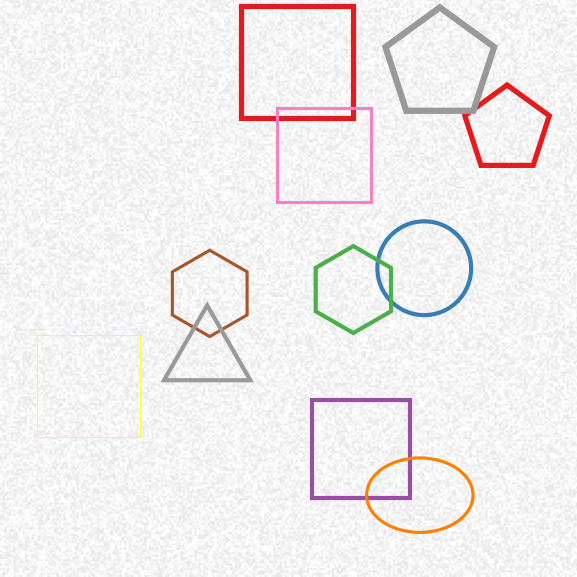[{"shape": "square", "thickness": 2.5, "radius": 0.49, "center": [0.514, 0.892]}, {"shape": "pentagon", "thickness": 2.5, "radius": 0.38, "center": [0.878, 0.775]}, {"shape": "circle", "thickness": 2, "radius": 0.41, "center": [0.735, 0.535]}, {"shape": "hexagon", "thickness": 2, "radius": 0.38, "center": [0.612, 0.498]}, {"shape": "square", "thickness": 2, "radius": 0.42, "center": [0.625, 0.222]}, {"shape": "oval", "thickness": 1.5, "radius": 0.46, "center": [0.727, 0.142]}, {"shape": "square", "thickness": 0.5, "radius": 0.44, "center": [0.153, 0.33]}, {"shape": "hexagon", "thickness": 1.5, "radius": 0.37, "center": [0.363, 0.491]}, {"shape": "square", "thickness": 1.5, "radius": 0.41, "center": [0.562, 0.731]}, {"shape": "pentagon", "thickness": 3, "radius": 0.49, "center": [0.762, 0.887]}, {"shape": "triangle", "thickness": 2, "radius": 0.43, "center": [0.359, 0.384]}]